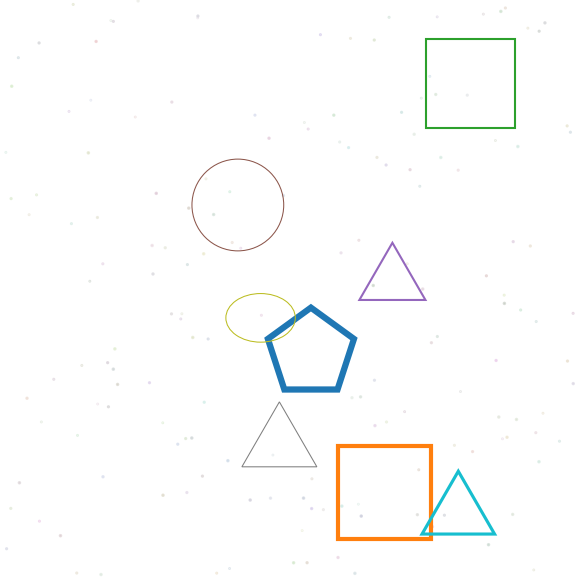[{"shape": "pentagon", "thickness": 3, "radius": 0.39, "center": [0.538, 0.388]}, {"shape": "square", "thickness": 2, "radius": 0.4, "center": [0.665, 0.146]}, {"shape": "square", "thickness": 1, "radius": 0.39, "center": [0.814, 0.855]}, {"shape": "triangle", "thickness": 1, "radius": 0.33, "center": [0.679, 0.513]}, {"shape": "circle", "thickness": 0.5, "radius": 0.4, "center": [0.412, 0.644]}, {"shape": "triangle", "thickness": 0.5, "radius": 0.37, "center": [0.484, 0.228]}, {"shape": "oval", "thickness": 0.5, "radius": 0.3, "center": [0.451, 0.449]}, {"shape": "triangle", "thickness": 1.5, "radius": 0.36, "center": [0.794, 0.111]}]